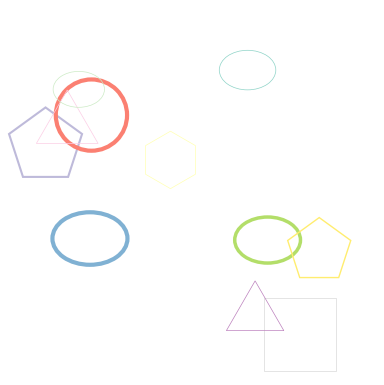[{"shape": "oval", "thickness": 0.5, "radius": 0.37, "center": [0.643, 0.818]}, {"shape": "hexagon", "thickness": 0.5, "radius": 0.37, "center": [0.443, 0.585]}, {"shape": "pentagon", "thickness": 1.5, "radius": 0.5, "center": [0.118, 0.621]}, {"shape": "circle", "thickness": 3, "radius": 0.46, "center": [0.237, 0.701]}, {"shape": "oval", "thickness": 3, "radius": 0.49, "center": [0.234, 0.38]}, {"shape": "oval", "thickness": 2.5, "radius": 0.43, "center": [0.695, 0.377]}, {"shape": "triangle", "thickness": 0.5, "radius": 0.46, "center": [0.175, 0.674]}, {"shape": "square", "thickness": 0.5, "radius": 0.47, "center": [0.779, 0.131]}, {"shape": "triangle", "thickness": 0.5, "radius": 0.43, "center": [0.663, 0.184]}, {"shape": "oval", "thickness": 0.5, "radius": 0.33, "center": [0.205, 0.768]}, {"shape": "pentagon", "thickness": 1, "radius": 0.43, "center": [0.829, 0.349]}]